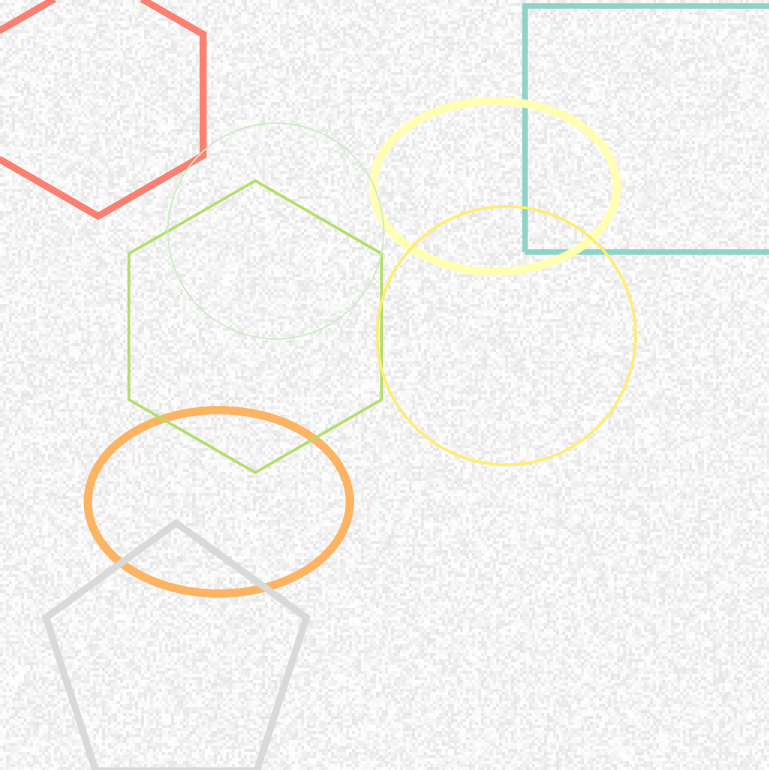[{"shape": "square", "thickness": 2, "radius": 0.8, "center": [0.841, 0.833]}, {"shape": "oval", "thickness": 3, "radius": 0.79, "center": [0.643, 0.758]}, {"shape": "hexagon", "thickness": 2.5, "radius": 0.79, "center": [0.127, 0.877]}, {"shape": "oval", "thickness": 3, "radius": 0.85, "center": [0.284, 0.348]}, {"shape": "hexagon", "thickness": 1, "radius": 0.95, "center": [0.331, 0.576]}, {"shape": "pentagon", "thickness": 2.5, "radius": 0.89, "center": [0.229, 0.143]}, {"shape": "circle", "thickness": 0.5, "radius": 0.7, "center": [0.358, 0.7]}, {"shape": "circle", "thickness": 1, "radius": 0.84, "center": [0.658, 0.564]}]